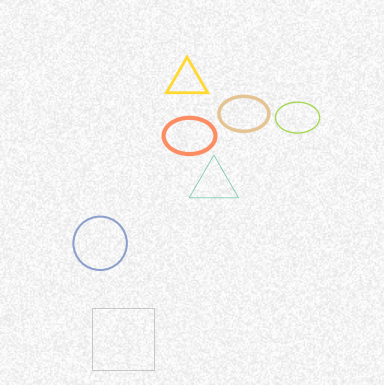[{"shape": "triangle", "thickness": 0.5, "radius": 0.37, "center": [0.556, 0.523]}, {"shape": "oval", "thickness": 3, "radius": 0.34, "center": [0.492, 0.647]}, {"shape": "circle", "thickness": 1.5, "radius": 0.35, "center": [0.26, 0.368]}, {"shape": "oval", "thickness": 1, "radius": 0.29, "center": [0.773, 0.695]}, {"shape": "triangle", "thickness": 2, "radius": 0.31, "center": [0.486, 0.79]}, {"shape": "oval", "thickness": 2.5, "radius": 0.32, "center": [0.633, 0.704]}, {"shape": "square", "thickness": 0.5, "radius": 0.4, "center": [0.32, 0.12]}]